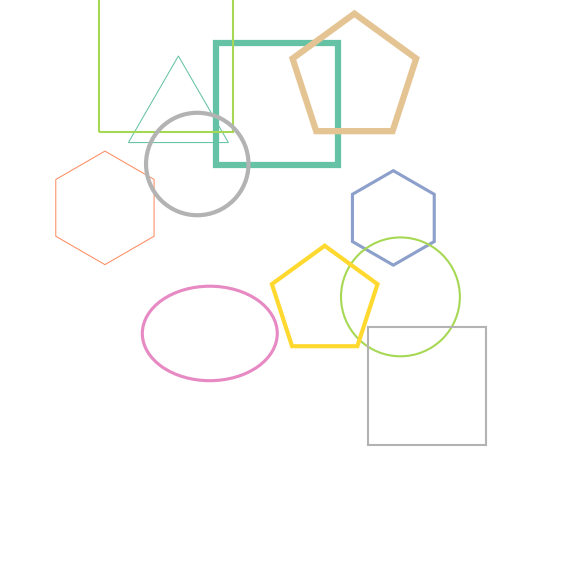[{"shape": "square", "thickness": 3, "radius": 0.53, "center": [0.479, 0.819]}, {"shape": "triangle", "thickness": 0.5, "radius": 0.5, "center": [0.309, 0.802]}, {"shape": "hexagon", "thickness": 0.5, "radius": 0.49, "center": [0.182, 0.639]}, {"shape": "hexagon", "thickness": 1.5, "radius": 0.41, "center": [0.681, 0.622]}, {"shape": "oval", "thickness": 1.5, "radius": 0.58, "center": [0.363, 0.422]}, {"shape": "square", "thickness": 1, "radius": 0.58, "center": [0.288, 0.887]}, {"shape": "circle", "thickness": 1, "radius": 0.51, "center": [0.693, 0.485]}, {"shape": "pentagon", "thickness": 2, "radius": 0.48, "center": [0.562, 0.477]}, {"shape": "pentagon", "thickness": 3, "radius": 0.56, "center": [0.614, 0.863]}, {"shape": "circle", "thickness": 2, "radius": 0.44, "center": [0.342, 0.715]}, {"shape": "square", "thickness": 1, "radius": 0.51, "center": [0.74, 0.331]}]